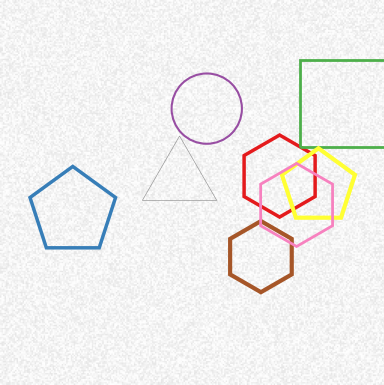[{"shape": "hexagon", "thickness": 2.5, "radius": 0.53, "center": [0.726, 0.543]}, {"shape": "pentagon", "thickness": 2.5, "radius": 0.58, "center": [0.189, 0.451]}, {"shape": "square", "thickness": 2, "radius": 0.56, "center": [0.892, 0.731]}, {"shape": "circle", "thickness": 1.5, "radius": 0.46, "center": [0.537, 0.718]}, {"shape": "pentagon", "thickness": 3, "radius": 0.5, "center": [0.827, 0.515]}, {"shape": "hexagon", "thickness": 3, "radius": 0.46, "center": [0.678, 0.333]}, {"shape": "hexagon", "thickness": 2, "radius": 0.54, "center": [0.77, 0.468]}, {"shape": "triangle", "thickness": 0.5, "radius": 0.56, "center": [0.466, 0.535]}]